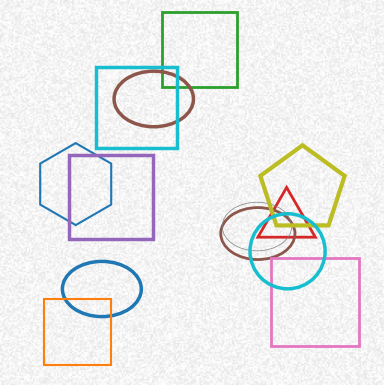[{"shape": "hexagon", "thickness": 1.5, "radius": 0.53, "center": [0.197, 0.522]}, {"shape": "oval", "thickness": 2.5, "radius": 0.51, "center": [0.265, 0.249]}, {"shape": "square", "thickness": 1.5, "radius": 0.43, "center": [0.202, 0.138]}, {"shape": "square", "thickness": 2, "radius": 0.49, "center": [0.518, 0.871]}, {"shape": "triangle", "thickness": 2, "radius": 0.43, "center": [0.744, 0.427]}, {"shape": "square", "thickness": 2.5, "radius": 0.55, "center": [0.288, 0.488]}, {"shape": "oval", "thickness": 2, "radius": 0.48, "center": [0.67, 0.393]}, {"shape": "oval", "thickness": 2.5, "radius": 0.52, "center": [0.399, 0.743]}, {"shape": "square", "thickness": 2, "radius": 0.57, "center": [0.817, 0.215]}, {"shape": "oval", "thickness": 0.5, "radius": 0.45, "center": [0.667, 0.412]}, {"shape": "pentagon", "thickness": 3, "radius": 0.58, "center": [0.786, 0.508]}, {"shape": "square", "thickness": 2.5, "radius": 0.53, "center": [0.355, 0.721]}, {"shape": "circle", "thickness": 2.5, "radius": 0.49, "center": [0.747, 0.347]}]